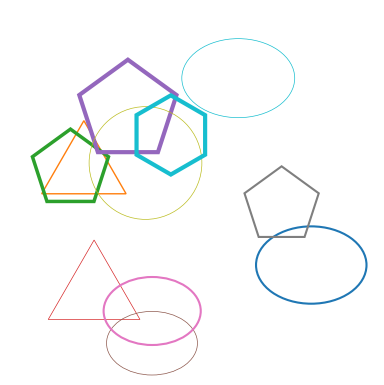[{"shape": "oval", "thickness": 1.5, "radius": 0.72, "center": [0.808, 0.312]}, {"shape": "triangle", "thickness": 1, "radius": 0.63, "center": [0.218, 0.56]}, {"shape": "pentagon", "thickness": 2.5, "radius": 0.52, "center": [0.183, 0.561]}, {"shape": "triangle", "thickness": 0.5, "radius": 0.69, "center": [0.244, 0.239]}, {"shape": "pentagon", "thickness": 3, "radius": 0.66, "center": [0.332, 0.712]}, {"shape": "oval", "thickness": 0.5, "radius": 0.59, "center": [0.395, 0.109]}, {"shape": "oval", "thickness": 1.5, "radius": 0.63, "center": [0.395, 0.192]}, {"shape": "pentagon", "thickness": 1.5, "radius": 0.51, "center": [0.731, 0.467]}, {"shape": "circle", "thickness": 0.5, "radius": 0.73, "center": [0.378, 0.577]}, {"shape": "oval", "thickness": 0.5, "radius": 0.73, "center": [0.619, 0.797]}, {"shape": "hexagon", "thickness": 3, "radius": 0.51, "center": [0.444, 0.65]}]